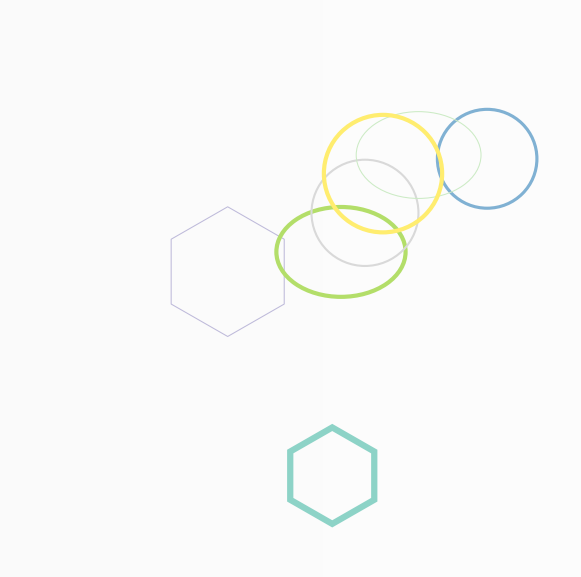[{"shape": "hexagon", "thickness": 3, "radius": 0.42, "center": [0.572, 0.176]}, {"shape": "hexagon", "thickness": 0.5, "radius": 0.56, "center": [0.392, 0.529]}, {"shape": "circle", "thickness": 1.5, "radius": 0.43, "center": [0.838, 0.724]}, {"shape": "oval", "thickness": 2, "radius": 0.56, "center": [0.587, 0.563]}, {"shape": "circle", "thickness": 1, "radius": 0.46, "center": [0.628, 0.631]}, {"shape": "oval", "thickness": 0.5, "radius": 0.54, "center": [0.72, 0.731]}, {"shape": "circle", "thickness": 2, "radius": 0.51, "center": [0.659, 0.699]}]